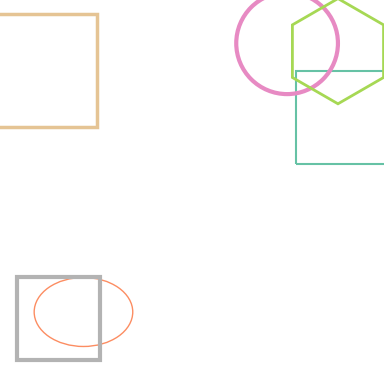[{"shape": "square", "thickness": 1.5, "radius": 0.61, "center": [0.892, 0.695]}, {"shape": "oval", "thickness": 1, "radius": 0.64, "center": [0.217, 0.19]}, {"shape": "circle", "thickness": 3, "radius": 0.66, "center": [0.746, 0.888]}, {"shape": "hexagon", "thickness": 2, "radius": 0.68, "center": [0.878, 0.867]}, {"shape": "square", "thickness": 2.5, "radius": 0.73, "center": [0.105, 0.817]}, {"shape": "square", "thickness": 3, "radius": 0.54, "center": [0.153, 0.174]}]